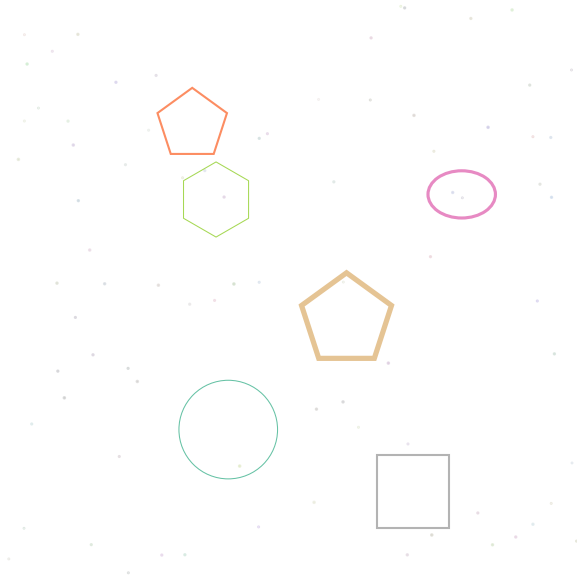[{"shape": "circle", "thickness": 0.5, "radius": 0.43, "center": [0.395, 0.255]}, {"shape": "pentagon", "thickness": 1, "radius": 0.32, "center": [0.333, 0.784]}, {"shape": "oval", "thickness": 1.5, "radius": 0.29, "center": [0.8, 0.663]}, {"shape": "hexagon", "thickness": 0.5, "radius": 0.33, "center": [0.374, 0.654]}, {"shape": "pentagon", "thickness": 2.5, "radius": 0.41, "center": [0.6, 0.445]}, {"shape": "square", "thickness": 1, "radius": 0.31, "center": [0.715, 0.148]}]